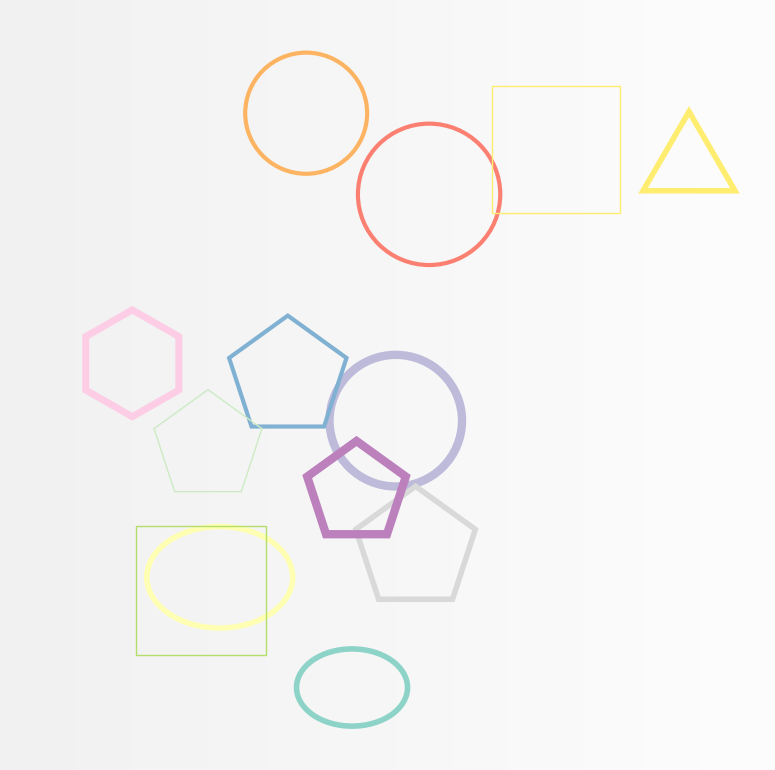[{"shape": "oval", "thickness": 2, "radius": 0.36, "center": [0.454, 0.107]}, {"shape": "oval", "thickness": 2, "radius": 0.47, "center": [0.284, 0.25]}, {"shape": "circle", "thickness": 3, "radius": 0.43, "center": [0.511, 0.454]}, {"shape": "circle", "thickness": 1.5, "radius": 0.46, "center": [0.554, 0.748]}, {"shape": "pentagon", "thickness": 1.5, "radius": 0.4, "center": [0.371, 0.511]}, {"shape": "circle", "thickness": 1.5, "radius": 0.39, "center": [0.395, 0.853]}, {"shape": "square", "thickness": 0.5, "radius": 0.42, "center": [0.259, 0.233]}, {"shape": "hexagon", "thickness": 2.5, "radius": 0.35, "center": [0.171, 0.528]}, {"shape": "pentagon", "thickness": 2, "radius": 0.41, "center": [0.536, 0.287]}, {"shape": "pentagon", "thickness": 3, "radius": 0.33, "center": [0.46, 0.36]}, {"shape": "pentagon", "thickness": 0.5, "radius": 0.37, "center": [0.268, 0.421]}, {"shape": "square", "thickness": 0.5, "radius": 0.41, "center": [0.717, 0.805]}, {"shape": "triangle", "thickness": 2, "radius": 0.34, "center": [0.889, 0.787]}]